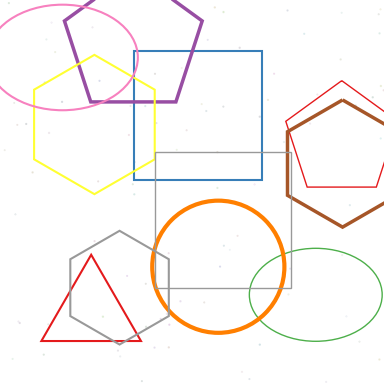[{"shape": "pentagon", "thickness": 1, "radius": 0.76, "center": [0.888, 0.638]}, {"shape": "triangle", "thickness": 1.5, "radius": 0.75, "center": [0.237, 0.189]}, {"shape": "square", "thickness": 1.5, "radius": 0.83, "center": [0.515, 0.7]}, {"shape": "oval", "thickness": 1, "radius": 0.86, "center": [0.82, 0.234]}, {"shape": "pentagon", "thickness": 2.5, "radius": 0.94, "center": [0.346, 0.887]}, {"shape": "circle", "thickness": 3, "radius": 0.86, "center": [0.567, 0.307]}, {"shape": "hexagon", "thickness": 1.5, "radius": 0.9, "center": [0.245, 0.677]}, {"shape": "hexagon", "thickness": 2.5, "radius": 0.83, "center": [0.89, 0.575]}, {"shape": "oval", "thickness": 1.5, "radius": 0.98, "center": [0.162, 0.851]}, {"shape": "square", "thickness": 1, "radius": 0.88, "center": [0.578, 0.428]}, {"shape": "hexagon", "thickness": 1.5, "radius": 0.74, "center": [0.311, 0.253]}]